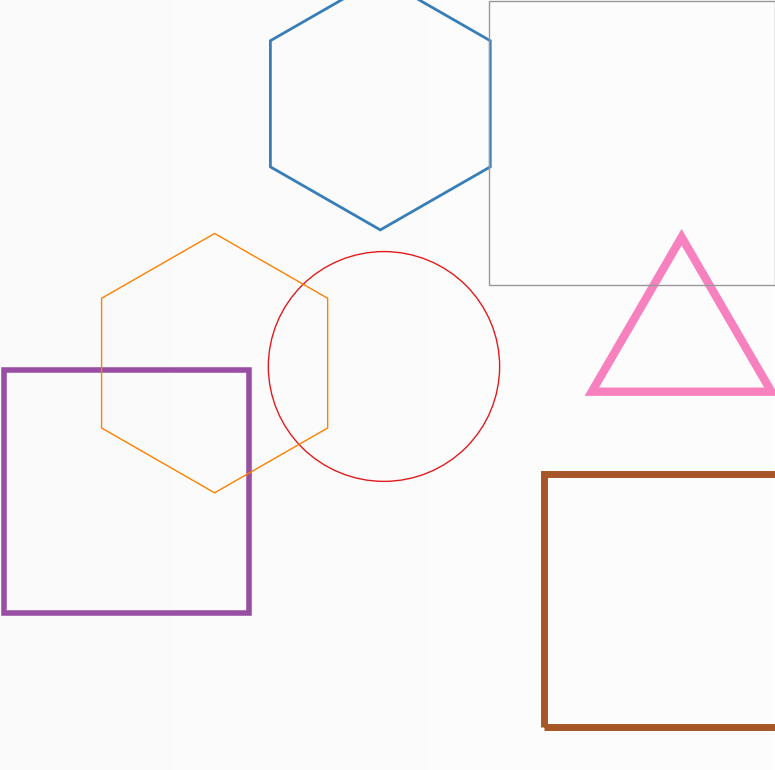[{"shape": "circle", "thickness": 0.5, "radius": 0.75, "center": [0.495, 0.524]}, {"shape": "hexagon", "thickness": 1, "radius": 0.82, "center": [0.491, 0.865]}, {"shape": "square", "thickness": 2, "radius": 0.79, "center": [0.163, 0.362]}, {"shape": "hexagon", "thickness": 0.5, "radius": 0.84, "center": [0.277, 0.528]}, {"shape": "square", "thickness": 2.5, "radius": 0.82, "center": [0.866, 0.22]}, {"shape": "triangle", "thickness": 3, "radius": 0.67, "center": [0.88, 0.558]}, {"shape": "square", "thickness": 0.5, "radius": 0.92, "center": [0.815, 0.815]}]